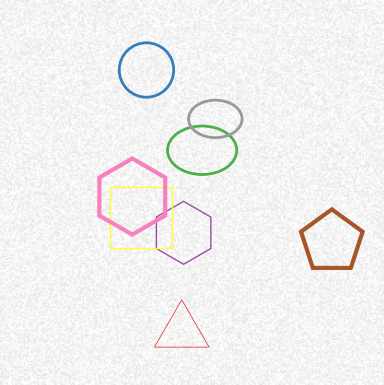[{"shape": "triangle", "thickness": 0.5, "radius": 0.41, "center": [0.472, 0.139]}, {"shape": "circle", "thickness": 2, "radius": 0.35, "center": [0.38, 0.818]}, {"shape": "oval", "thickness": 2, "radius": 0.45, "center": [0.525, 0.61]}, {"shape": "hexagon", "thickness": 1, "radius": 0.41, "center": [0.477, 0.395]}, {"shape": "square", "thickness": 1, "radius": 0.4, "center": [0.366, 0.436]}, {"shape": "pentagon", "thickness": 3, "radius": 0.42, "center": [0.862, 0.372]}, {"shape": "hexagon", "thickness": 3, "radius": 0.49, "center": [0.344, 0.49]}, {"shape": "oval", "thickness": 2, "radius": 0.35, "center": [0.559, 0.691]}]